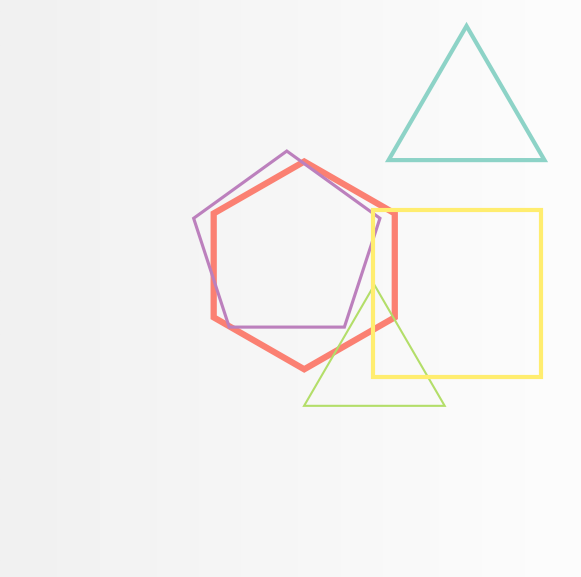[{"shape": "triangle", "thickness": 2, "radius": 0.77, "center": [0.803, 0.799]}, {"shape": "hexagon", "thickness": 3, "radius": 0.9, "center": [0.523, 0.54]}, {"shape": "triangle", "thickness": 1, "radius": 0.7, "center": [0.644, 0.366]}, {"shape": "pentagon", "thickness": 1.5, "radius": 0.84, "center": [0.493, 0.569]}, {"shape": "square", "thickness": 2, "radius": 0.72, "center": [0.787, 0.49]}]